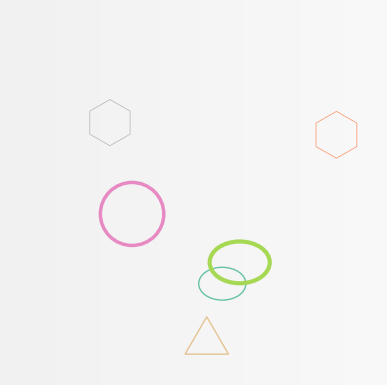[{"shape": "oval", "thickness": 1, "radius": 0.3, "center": [0.574, 0.263]}, {"shape": "hexagon", "thickness": 0.5, "radius": 0.3, "center": [0.868, 0.65]}, {"shape": "circle", "thickness": 2.5, "radius": 0.41, "center": [0.341, 0.444]}, {"shape": "oval", "thickness": 3, "radius": 0.39, "center": [0.619, 0.319]}, {"shape": "triangle", "thickness": 1, "radius": 0.32, "center": [0.534, 0.112]}, {"shape": "hexagon", "thickness": 0.5, "radius": 0.3, "center": [0.284, 0.681]}]